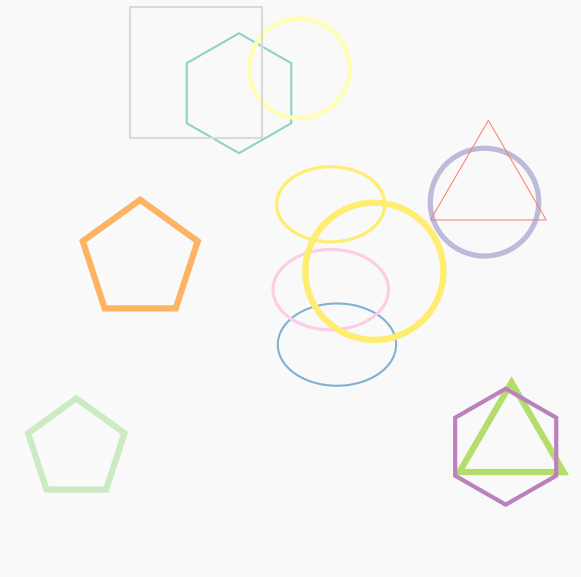[{"shape": "hexagon", "thickness": 1, "radius": 0.52, "center": [0.411, 0.838]}, {"shape": "circle", "thickness": 2, "radius": 0.43, "center": [0.515, 0.881]}, {"shape": "circle", "thickness": 2.5, "radius": 0.47, "center": [0.834, 0.649]}, {"shape": "triangle", "thickness": 0.5, "radius": 0.57, "center": [0.84, 0.676]}, {"shape": "oval", "thickness": 1, "radius": 0.51, "center": [0.58, 0.402]}, {"shape": "pentagon", "thickness": 3, "radius": 0.52, "center": [0.241, 0.549]}, {"shape": "triangle", "thickness": 3, "radius": 0.52, "center": [0.88, 0.233]}, {"shape": "oval", "thickness": 1.5, "radius": 0.5, "center": [0.569, 0.498]}, {"shape": "square", "thickness": 1, "radius": 0.57, "center": [0.337, 0.873]}, {"shape": "hexagon", "thickness": 2, "radius": 0.5, "center": [0.87, 0.226]}, {"shape": "pentagon", "thickness": 3, "radius": 0.44, "center": [0.131, 0.222]}, {"shape": "oval", "thickness": 1.5, "radius": 0.47, "center": [0.569, 0.645]}, {"shape": "circle", "thickness": 3, "radius": 0.59, "center": [0.644, 0.529]}]